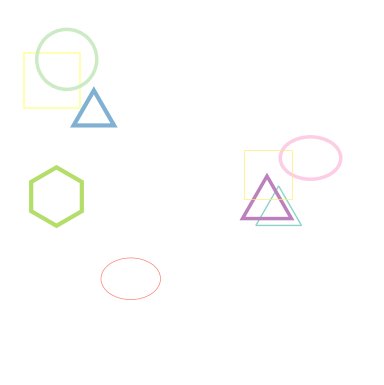[{"shape": "triangle", "thickness": 1, "radius": 0.34, "center": [0.724, 0.449]}, {"shape": "square", "thickness": 1.5, "radius": 0.36, "center": [0.135, 0.791]}, {"shape": "oval", "thickness": 0.5, "radius": 0.39, "center": [0.34, 0.276]}, {"shape": "triangle", "thickness": 3, "radius": 0.3, "center": [0.244, 0.705]}, {"shape": "hexagon", "thickness": 3, "radius": 0.38, "center": [0.147, 0.489]}, {"shape": "oval", "thickness": 2.5, "radius": 0.39, "center": [0.806, 0.589]}, {"shape": "triangle", "thickness": 2.5, "radius": 0.37, "center": [0.693, 0.469]}, {"shape": "circle", "thickness": 2.5, "radius": 0.39, "center": [0.173, 0.846]}, {"shape": "square", "thickness": 0.5, "radius": 0.32, "center": [0.696, 0.547]}]